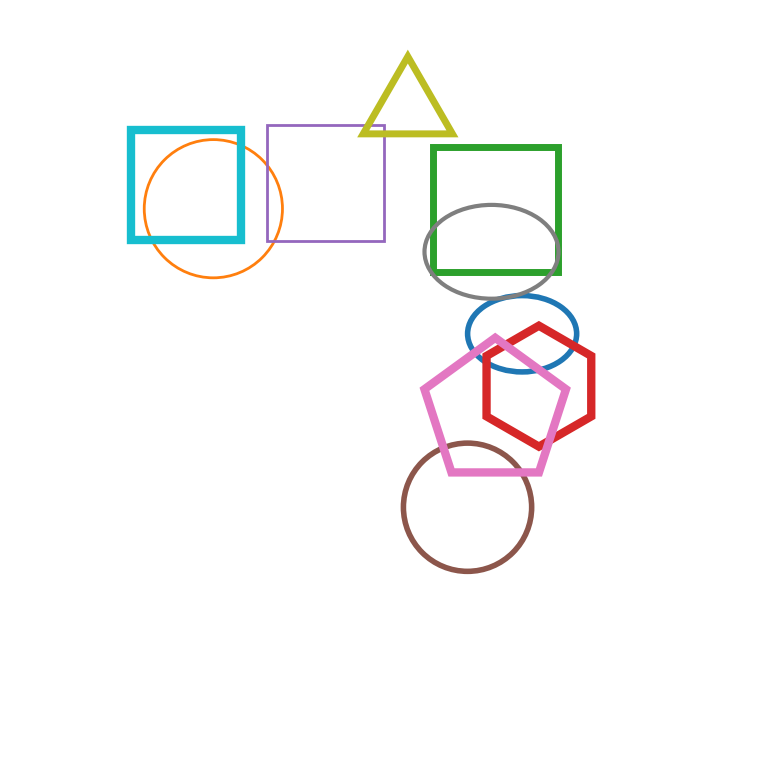[{"shape": "oval", "thickness": 2, "radius": 0.35, "center": [0.678, 0.567]}, {"shape": "circle", "thickness": 1, "radius": 0.45, "center": [0.277, 0.729]}, {"shape": "square", "thickness": 2.5, "radius": 0.41, "center": [0.643, 0.728]}, {"shape": "hexagon", "thickness": 3, "radius": 0.39, "center": [0.7, 0.498]}, {"shape": "square", "thickness": 1, "radius": 0.38, "center": [0.423, 0.762]}, {"shape": "circle", "thickness": 2, "radius": 0.42, "center": [0.607, 0.341]}, {"shape": "pentagon", "thickness": 3, "radius": 0.48, "center": [0.643, 0.465]}, {"shape": "oval", "thickness": 1.5, "radius": 0.44, "center": [0.638, 0.673]}, {"shape": "triangle", "thickness": 2.5, "radius": 0.33, "center": [0.53, 0.86]}, {"shape": "square", "thickness": 3, "radius": 0.36, "center": [0.242, 0.76]}]